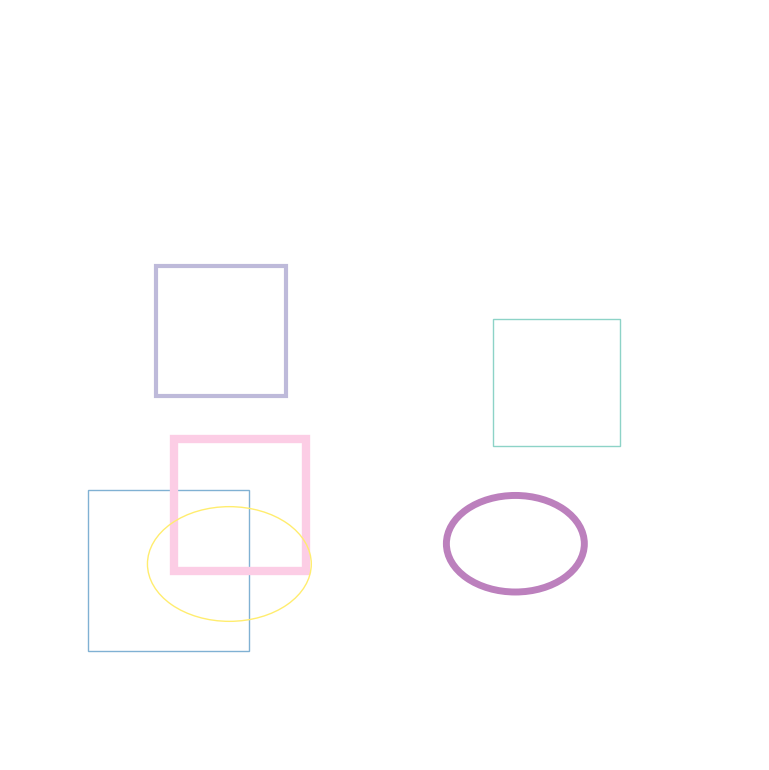[{"shape": "square", "thickness": 0.5, "radius": 0.41, "center": [0.723, 0.503]}, {"shape": "square", "thickness": 1.5, "radius": 0.42, "center": [0.287, 0.57]}, {"shape": "square", "thickness": 0.5, "radius": 0.52, "center": [0.219, 0.259]}, {"shape": "square", "thickness": 3, "radius": 0.43, "center": [0.312, 0.344]}, {"shape": "oval", "thickness": 2.5, "radius": 0.45, "center": [0.669, 0.294]}, {"shape": "oval", "thickness": 0.5, "radius": 0.53, "center": [0.298, 0.268]}]